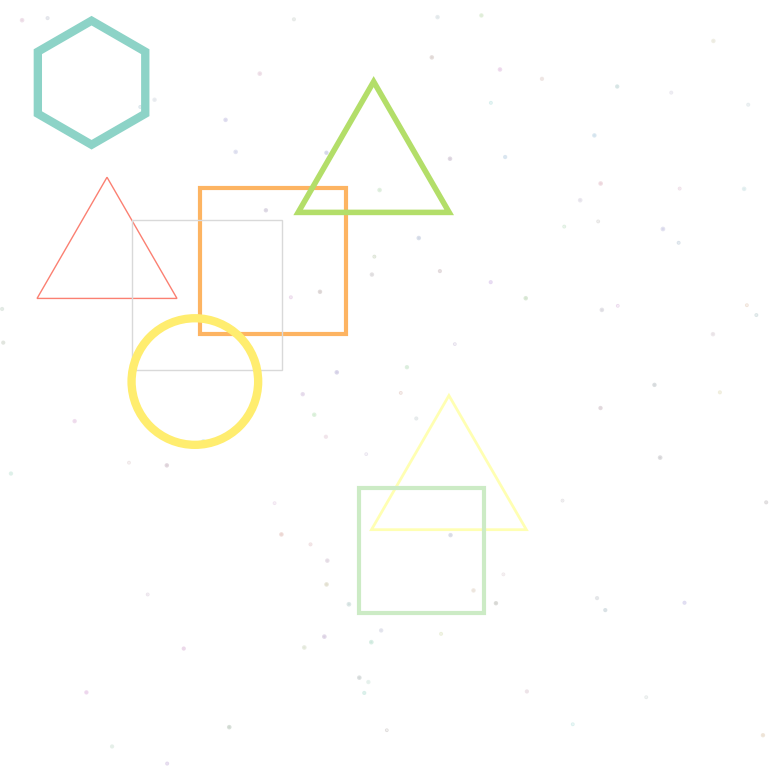[{"shape": "hexagon", "thickness": 3, "radius": 0.4, "center": [0.119, 0.893]}, {"shape": "triangle", "thickness": 1, "radius": 0.58, "center": [0.583, 0.37]}, {"shape": "triangle", "thickness": 0.5, "radius": 0.52, "center": [0.139, 0.665]}, {"shape": "square", "thickness": 1.5, "radius": 0.47, "center": [0.355, 0.661]}, {"shape": "triangle", "thickness": 2, "radius": 0.57, "center": [0.485, 0.781]}, {"shape": "square", "thickness": 0.5, "radius": 0.49, "center": [0.269, 0.617]}, {"shape": "square", "thickness": 1.5, "radius": 0.41, "center": [0.547, 0.285]}, {"shape": "circle", "thickness": 3, "radius": 0.41, "center": [0.253, 0.504]}]